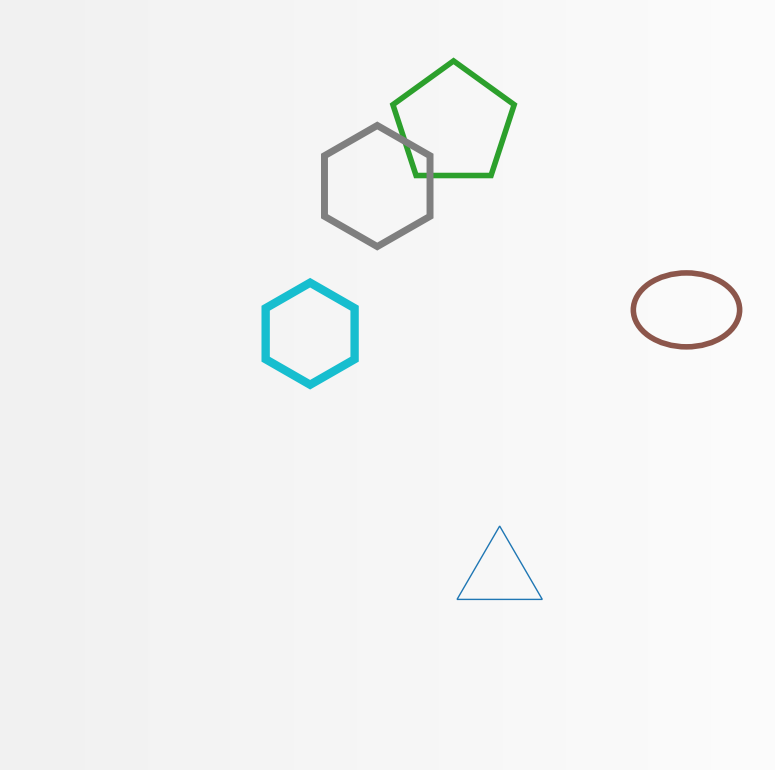[{"shape": "triangle", "thickness": 0.5, "radius": 0.32, "center": [0.645, 0.253]}, {"shape": "pentagon", "thickness": 2, "radius": 0.41, "center": [0.585, 0.839]}, {"shape": "oval", "thickness": 2, "radius": 0.34, "center": [0.886, 0.598]}, {"shape": "hexagon", "thickness": 2.5, "radius": 0.39, "center": [0.487, 0.758]}, {"shape": "hexagon", "thickness": 3, "radius": 0.33, "center": [0.4, 0.567]}]